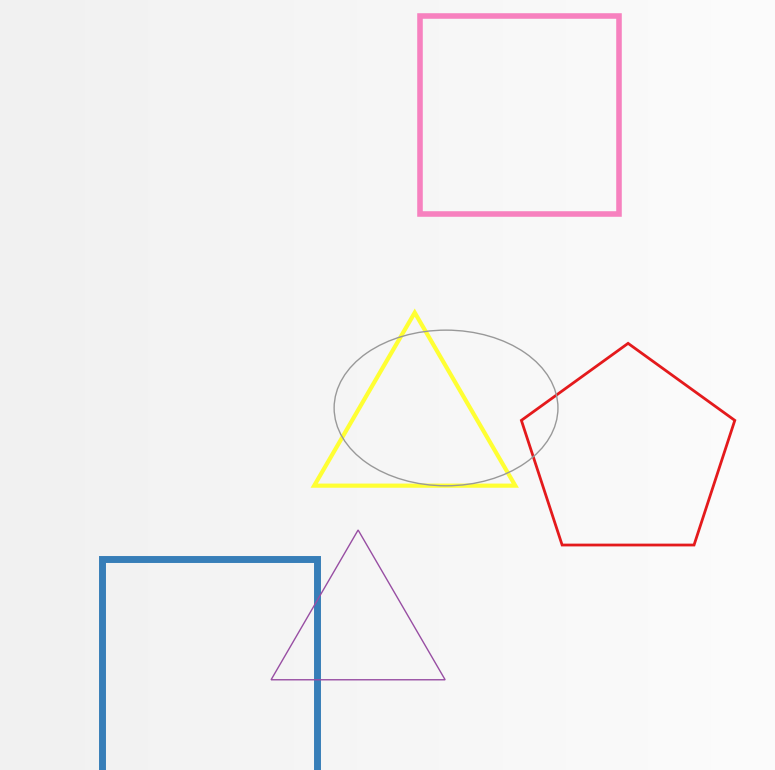[{"shape": "pentagon", "thickness": 1, "radius": 0.72, "center": [0.81, 0.409]}, {"shape": "square", "thickness": 2.5, "radius": 0.7, "center": [0.271, 0.136]}, {"shape": "triangle", "thickness": 0.5, "radius": 0.65, "center": [0.462, 0.182]}, {"shape": "triangle", "thickness": 1.5, "radius": 0.75, "center": [0.535, 0.444]}, {"shape": "square", "thickness": 2, "radius": 0.64, "center": [0.671, 0.851]}, {"shape": "oval", "thickness": 0.5, "radius": 0.72, "center": [0.576, 0.47]}]